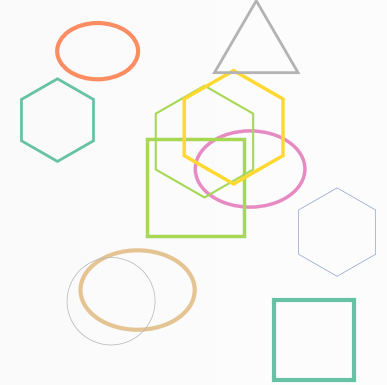[{"shape": "hexagon", "thickness": 2, "radius": 0.54, "center": [0.148, 0.688]}, {"shape": "square", "thickness": 3, "radius": 0.52, "center": [0.811, 0.118]}, {"shape": "oval", "thickness": 3, "radius": 0.52, "center": [0.252, 0.867]}, {"shape": "hexagon", "thickness": 0.5, "radius": 0.57, "center": [0.87, 0.397]}, {"shape": "oval", "thickness": 2.5, "radius": 0.71, "center": [0.645, 0.561]}, {"shape": "hexagon", "thickness": 1.5, "radius": 0.73, "center": [0.528, 0.632]}, {"shape": "square", "thickness": 2.5, "radius": 0.63, "center": [0.504, 0.513]}, {"shape": "hexagon", "thickness": 2.5, "radius": 0.74, "center": [0.603, 0.669]}, {"shape": "oval", "thickness": 3, "radius": 0.74, "center": [0.355, 0.247]}, {"shape": "triangle", "thickness": 2, "radius": 0.62, "center": [0.661, 0.874]}, {"shape": "circle", "thickness": 0.5, "radius": 0.57, "center": [0.287, 0.218]}]